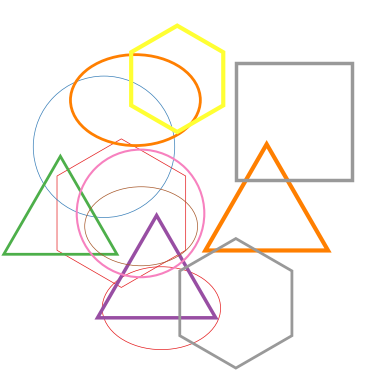[{"shape": "hexagon", "thickness": 0.5, "radius": 0.96, "center": [0.315, 0.446]}, {"shape": "oval", "thickness": 0.5, "radius": 0.77, "center": [0.419, 0.2]}, {"shape": "circle", "thickness": 0.5, "radius": 0.92, "center": [0.27, 0.619]}, {"shape": "triangle", "thickness": 2, "radius": 0.85, "center": [0.157, 0.424]}, {"shape": "triangle", "thickness": 2.5, "radius": 0.89, "center": [0.407, 0.263]}, {"shape": "oval", "thickness": 2, "radius": 0.84, "center": [0.352, 0.74]}, {"shape": "triangle", "thickness": 3, "radius": 0.92, "center": [0.693, 0.441]}, {"shape": "hexagon", "thickness": 3, "radius": 0.69, "center": [0.46, 0.795]}, {"shape": "oval", "thickness": 0.5, "radius": 0.73, "center": [0.367, 0.412]}, {"shape": "circle", "thickness": 1.5, "radius": 0.83, "center": [0.365, 0.446]}, {"shape": "square", "thickness": 2.5, "radius": 0.75, "center": [0.763, 0.684]}, {"shape": "hexagon", "thickness": 2, "radius": 0.84, "center": [0.613, 0.212]}]